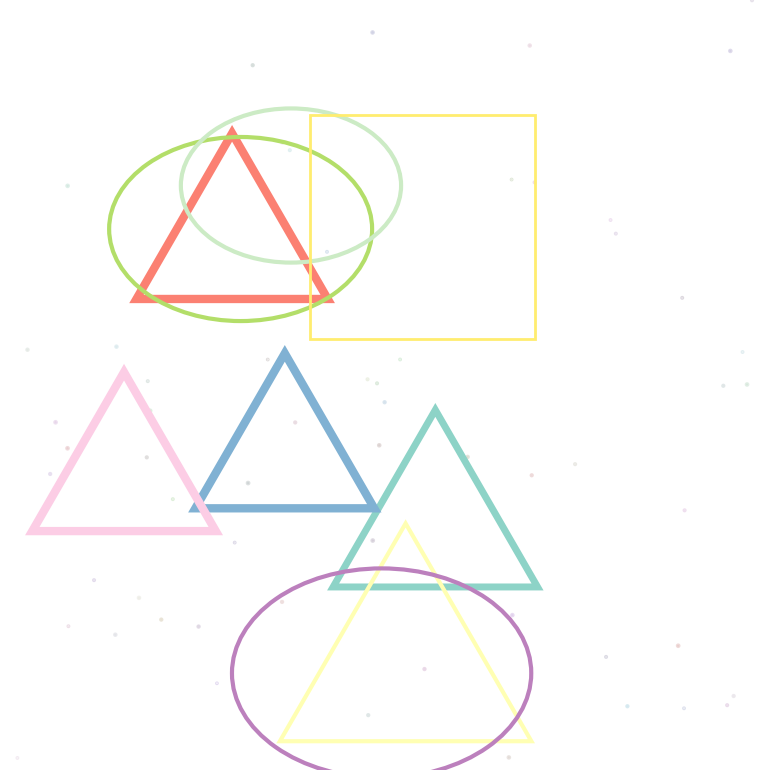[{"shape": "triangle", "thickness": 2.5, "radius": 0.77, "center": [0.565, 0.314]}, {"shape": "triangle", "thickness": 1.5, "radius": 0.94, "center": [0.527, 0.132]}, {"shape": "triangle", "thickness": 3, "radius": 0.72, "center": [0.301, 0.683]}, {"shape": "triangle", "thickness": 3, "radius": 0.67, "center": [0.37, 0.407]}, {"shape": "oval", "thickness": 1.5, "radius": 0.85, "center": [0.313, 0.703]}, {"shape": "triangle", "thickness": 3, "radius": 0.69, "center": [0.161, 0.379]}, {"shape": "oval", "thickness": 1.5, "radius": 0.97, "center": [0.496, 0.126]}, {"shape": "oval", "thickness": 1.5, "radius": 0.72, "center": [0.378, 0.759]}, {"shape": "square", "thickness": 1, "radius": 0.73, "center": [0.549, 0.705]}]